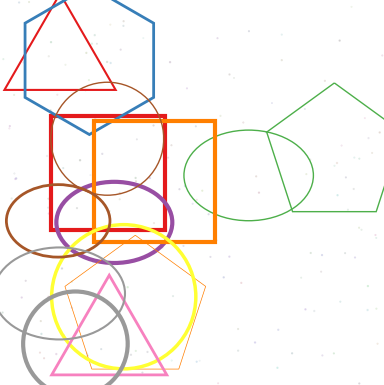[{"shape": "square", "thickness": 3, "radius": 0.74, "center": [0.282, 0.55]}, {"shape": "triangle", "thickness": 1.5, "radius": 0.83, "center": [0.156, 0.85]}, {"shape": "hexagon", "thickness": 2, "radius": 0.96, "center": [0.232, 0.843]}, {"shape": "pentagon", "thickness": 1, "radius": 0.92, "center": [0.869, 0.6]}, {"shape": "oval", "thickness": 1, "radius": 0.84, "center": [0.646, 0.544]}, {"shape": "oval", "thickness": 3, "radius": 0.75, "center": [0.297, 0.422]}, {"shape": "square", "thickness": 3, "radius": 0.79, "center": [0.401, 0.53]}, {"shape": "pentagon", "thickness": 0.5, "radius": 0.96, "center": [0.351, 0.197]}, {"shape": "circle", "thickness": 2.5, "radius": 0.94, "center": [0.321, 0.229]}, {"shape": "circle", "thickness": 1, "radius": 0.73, "center": [0.279, 0.64]}, {"shape": "oval", "thickness": 2, "radius": 0.67, "center": [0.151, 0.426]}, {"shape": "triangle", "thickness": 2, "radius": 0.86, "center": [0.284, 0.113]}, {"shape": "circle", "thickness": 3, "radius": 0.68, "center": [0.196, 0.107]}, {"shape": "oval", "thickness": 1.5, "radius": 0.85, "center": [0.154, 0.238]}]